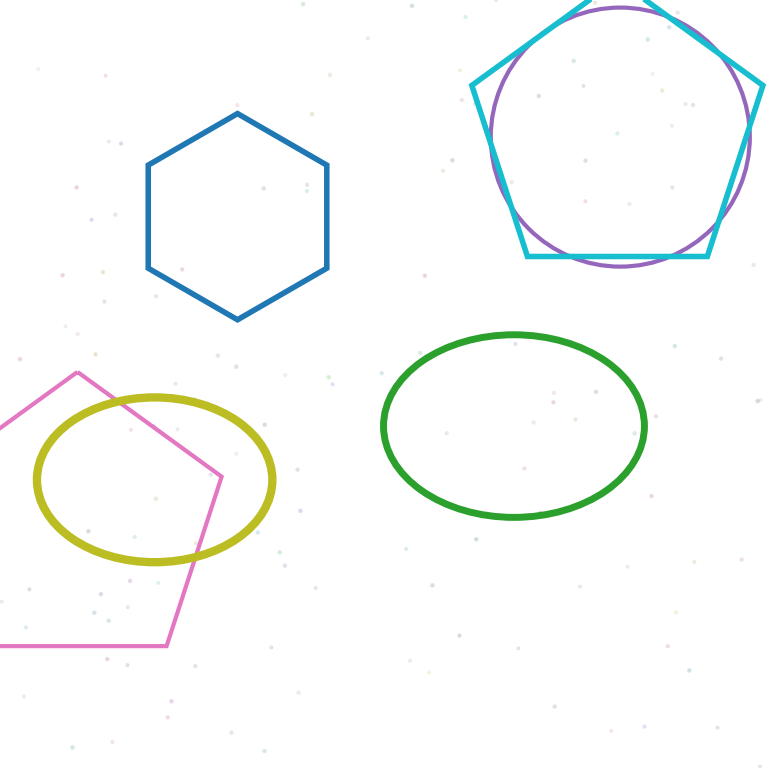[{"shape": "hexagon", "thickness": 2, "radius": 0.67, "center": [0.308, 0.719]}, {"shape": "oval", "thickness": 2.5, "radius": 0.85, "center": [0.668, 0.447]}, {"shape": "circle", "thickness": 1.5, "radius": 0.84, "center": [0.806, 0.822]}, {"shape": "pentagon", "thickness": 1.5, "radius": 0.98, "center": [0.101, 0.32]}, {"shape": "oval", "thickness": 3, "radius": 0.76, "center": [0.201, 0.377]}, {"shape": "pentagon", "thickness": 2, "radius": 0.99, "center": [0.802, 0.828]}]